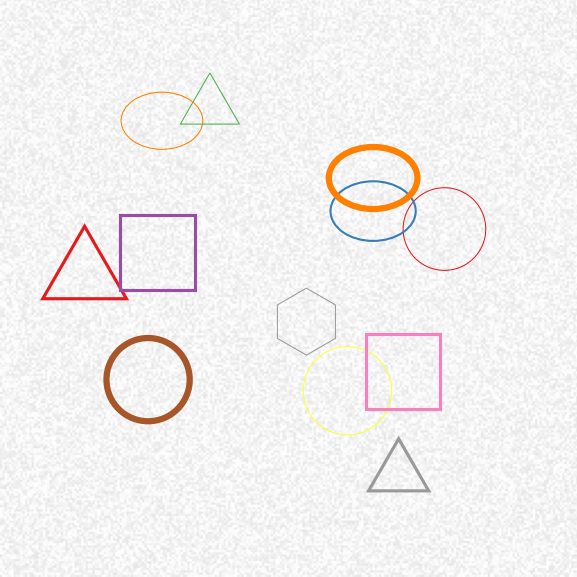[{"shape": "circle", "thickness": 0.5, "radius": 0.36, "center": [0.77, 0.603]}, {"shape": "triangle", "thickness": 1.5, "radius": 0.42, "center": [0.146, 0.524]}, {"shape": "oval", "thickness": 1, "radius": 0.37, "center": [0.646, 0.634]}, {"shape": "triangle", "thickness": 0.5, "radius": 0.3, "center": [0.363, 0.814]}, {"shape": "square", "thickness": 1.5, "radius": 0.32, "center": [0.273, 0.562]}, {"shape": "oval", "thickness": 0.5, "radius": 0.35, "center": [0.28, 0.79]}, {"shape": "oval", "thickness": 3, "radius": 0.38, "center": [0.646, 0.691]}, {"shape": "circle", "thickness": 0.5, "radius": 0.38, "center": [0.602, 0.323]}, {"shape": "circle", "thickness": 3, "radius": 0.36, "center": [0.256, 0.342]}, {"shape": "square", "thickness": 1.5, "radius": 0.32, "center": [0.698, 0.356]}, {"shape": "hexagon", "thickness": 0.5, "radius": 0.29, "center": [0.531, 0.442]}, {"shape": "triangle", "thickness": 1.5, "radius": 0.3, "center": [0.69, 0.179]}]